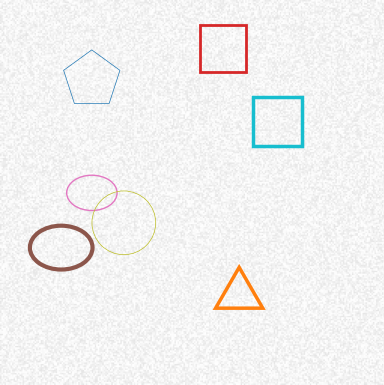[{"shape": "pentagon", "thickness": 0.5, "radius": 0.38, "center": [0.238, 0.794]}, {"shape": "triangle", "thickness": 2.5, "radius": 0.35, "center": [0.621, 0.235]}, {"shape": "square", "thickness": 2, "radius": 0.3, "center": [0.579, 0.875]}, {"shape": "oval", "thickness": 3, "radius": 0.41, "center": [0.159, 0.357]}, {"shape": "oval", "thickness": 1, "radius": 0.33, "center": [0.239, 0.499]}, {"shape": "circle", "thickness": 0.5, "radius": 0.41, "center": [0.322, 0.421]}, {"shape": "square", "thickness": 2.5, "radius": 0.32, "center": [0.72, 0.685]}]